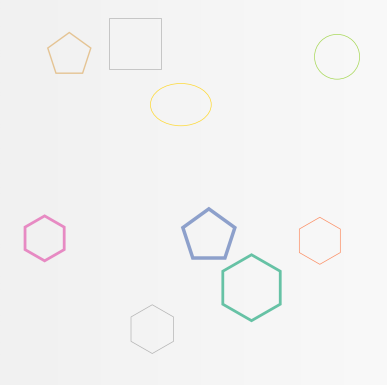[{"shape": "hexagon", "thickness": 2, "radius": 0.43, "center": [0.649, 0.253]}, {"shape": "hexagon", "thickness": 0.5, "radius": 0.31, "center": [0.825, 0.375]}, {"shape": "pentagon", "thickness": 2.5, "radius": 0.35, "center": [0.539, 0.387]}, {"shape": "hexagon", "thickness": 2, "radius": 0.29, "center": [0.115, 0.381]}, {"shape": "circle", "thickness": 0.5, "radius": 0.29, "center": [0.87, 0.853]}, {"shape": "oval", "thickness": 0.5, "radius": 0.39, "center": [0.467, 0.728]}, {"shape": "pentagon", "thickness": 1, "radius": 0.29, "center": [0.179, 0.857]}, {"shape": "hexagon", "thickness": 0.5, "radius": 0.32, "center": [0.393, 0.145]}, {"shape": "square", "thickness": 0.5, "radius": 0.33, "center": [0.348, 0.886]}]